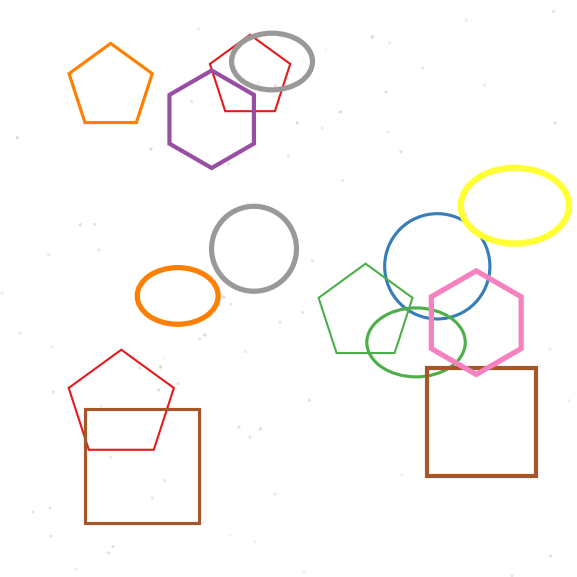[{"shape": "pentagon", "thickness": 1, "radius": 0.48, "center": [0.21, 0.298]}, {"shape": "pentagon", "thickness": 1, "radius": 0.37, "center": [0.433, 0.866]}, {"shape": "circle", "thickness": 1.5, "radius": 0.46, "center": [0.757, 0.538]}, {"shape": "oval", "thickness": 1.5, "radius": 0.43, "center": [0.72, 0.406]}, {"shape": "pentagon", "thickness": 1, "radius": 0.43, "center": [0.633, 0.457]}, {"shape": "hexagon", "thickness": 2, "radius": 0.42, "center": [0.367, 0.793]}, {"shape": "pentagon", "thickness": 1.5, "radius": 0.38, "center": [0.192, 0.848]}, {"shape": "oval", "thickness": 2.5, "radius": 0.35, "center": [0.308, 0.487]}, {"shape": "oval", "thickness": 3, "radius": 0.47, "center": [0.892, 0.643]}, {"shape": "square", "thickness": 2, "radius": 0.47, "center": [0.833, 0.268]}, {"shape": "square", "thickness": 1.5, "radius": 0.49, "center": [0.246, 0.193]}, {"shape": "hexagon", "thickness": 2.5, "radius": 0.45, "center": [0.825, 0.44]}, {"shape": "oval", "thickness": 2.5, "radius": 0.35, "center": [0.471, 0.893]}, {"shape": "circle", "thickness": 2.5, "radius": 0.37, "center": [0.44, 0.568]}]